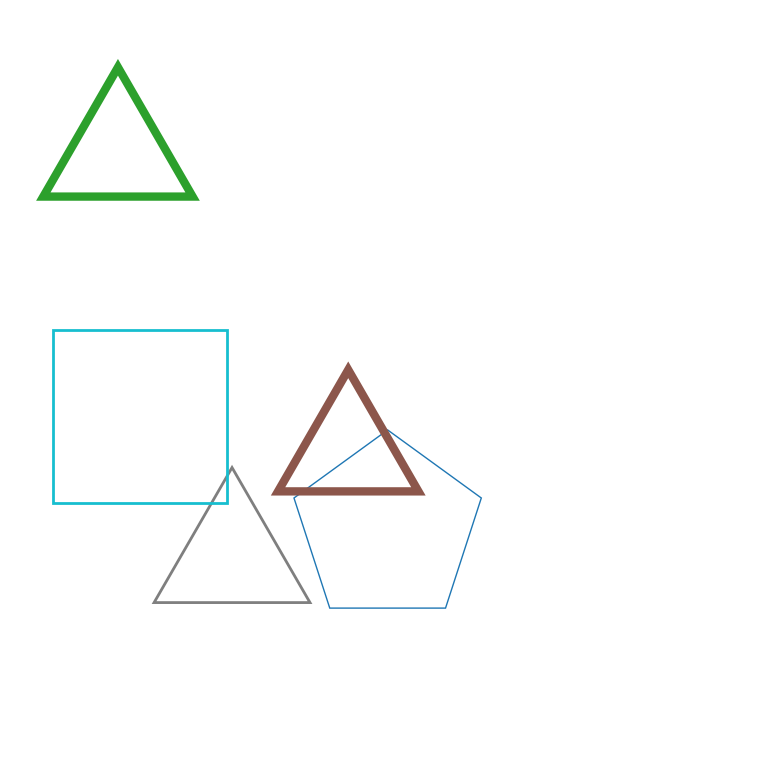[{"shape": "pentagon", "thickness": 0.5, "radius": 0.64, "center": [0.503, 0.314]}, {"shape": "triangle", "thickness": 3, "radius": 0.56, "center": [0.153, 0.801]}, {"shape": "triangle", "thickness": 3, "radius": 0.53, "center": [0.452, 0.414]}, {"shape": "triangle", "thickness": 1, "radius": 0.58, "center": [0.301, 0.276]}, {"shape": "square", "thickness": 1, "radius": 0.56, "center": [0.181, 0.459]}]